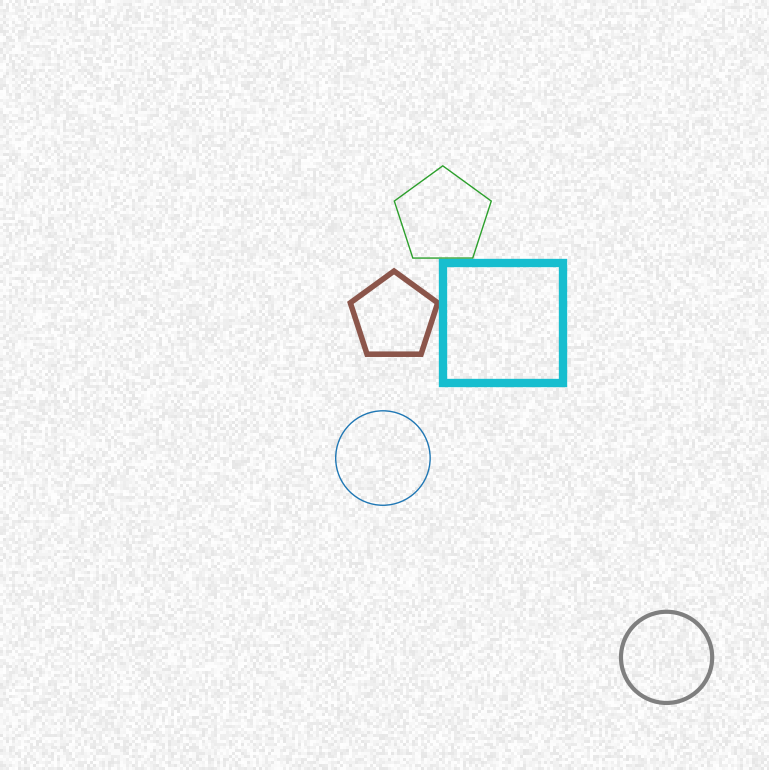[{"shape": "circle", "thickness": 0.5, "radius": 0.31, "center": [0.497, 0.405]}, {"shape": "pentagon", "thickness": 0.5, "radius": 0.33, "center": [0.575, 0.718]}, {"shape": "pentagon", "thickness": 2, "radius": 0.3, "center": [0.512, 0.588]}, {"shape": "circle", "thickness": 1.5, "radius": 0.3, "center": [0.866, 0.146]}, {"shape": "square", "thickness": 3, "radius": 0.39, "center": [0.654, 0.581]}]